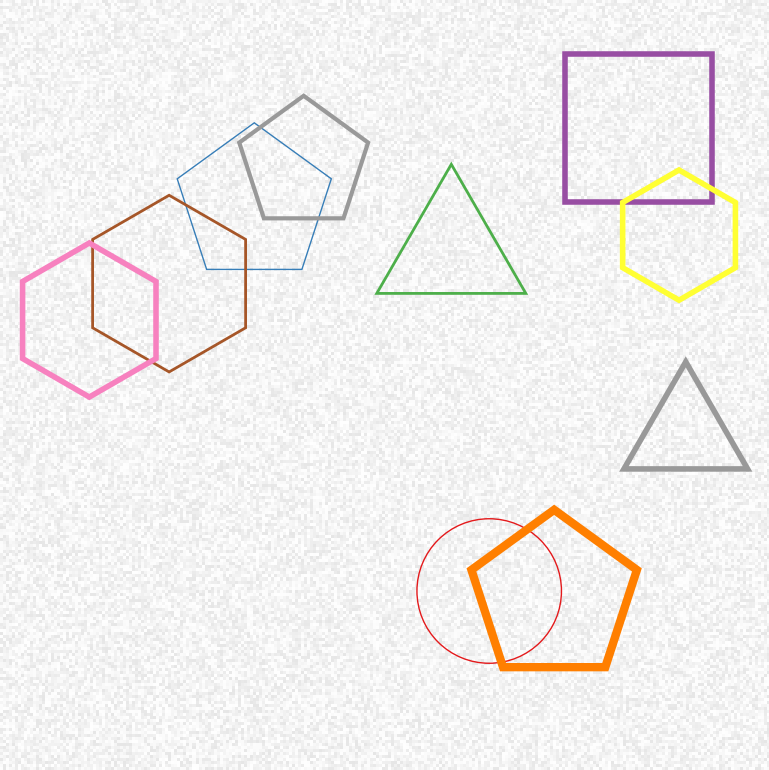[{"shape": "circle", "thickness": 0.5, "radius": 0.47, "center": [0.635, 0.232]}, {"shape": "pentagon", "thickness": 0.5, "radius": 0.53, "center": [0.33, 0.735]}, {"shape": "triangle", "thickness": 1, "radius": 0.56, "center": [0.586, 0.675]}, {"shape": "square", "thickness": 2, "radius": 0.48, "center": [0.829, 0.834]}, {"shape": "pentagon", "thickness": 3, "radius": 0.56, "center": [0.72, 0.225]}, {"shape": "hexagon", "thickness": 2, "radius": 0.42, "center": [0.882, 0.695]}, {"shape": "hexagon", "thickness": 1, "radius": 0.57, "center": [0.22, 0.632]}, {"shape": "hexagon", "thickness": 2, "radius": 0.5, "center": [0.116, 0.584]}, {"shape": "pentagon", "thickness": 1.5, "radius": 0.44, "center": [0.394, 0.788]}, {"shape": "triangle", "thickness": 2, "radius": 0.46, "center": [0.891, 0.437]}]